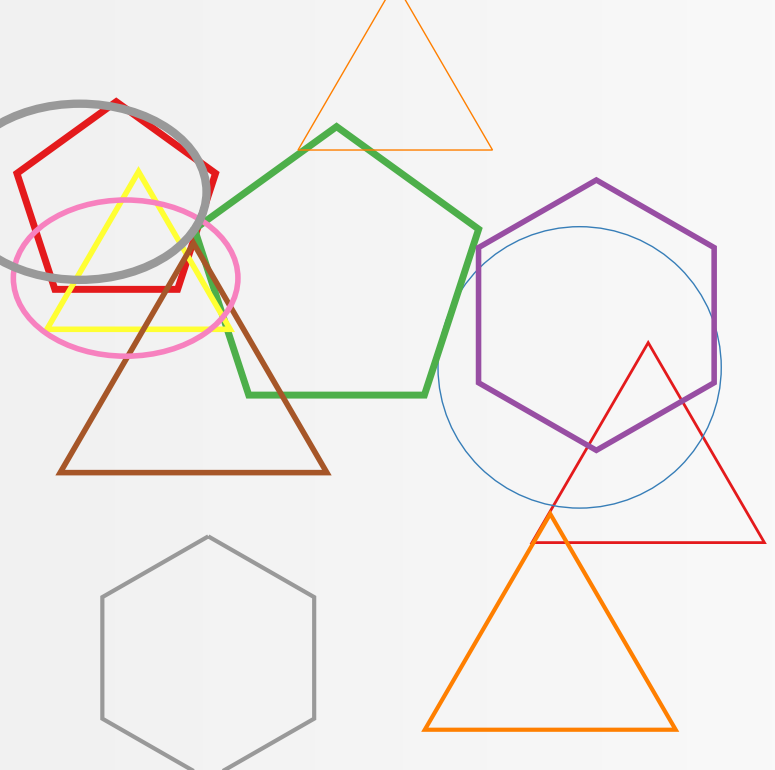[{"shape": "triangle", "thickness": 1, "radius": 0.87, "center": [0.836, 0.382]}, {"shape": "pentagon", "thickness": 2.5, "radius": 0.67, "center": [0.15, 0.733]}, {"shape": "circle", "thickness": 0.5, "radius": 0.91, "center": [0.748, 0.523]}, {"shape": "pentagon", "thickness": 2.5, "radius": 0.96, "center": [0.434, 0.643]}, {"shape": "hexagon", "thickness": 2, "radius": 0.88, "center": [0.769, 0.591]}, {"shape": "triangle", "thickness": 0.5, "radius": 0.72, "center": [0.51, 0.878]}, {"shape": "triangle", "thickness": 1.5, "radius": 0.93, "center": [0.71, 0.146]}, {"shape": "triangle", "thickness": 2, "radius": 0.68, "center": [0.179, 0.641]}, {"shape": "triangle", "thickness": 2, "radius": 0.99, "center": [0.25, 0.486]}, {"shape": "oval", "thickness": 2, "radius": 0.72, "center": [0.162, 0.639]}, {"shape": "hexagon", "thickness": 1.5, "radius": 0.79, "center": [0.269, 0.146]}, {"shape": "oval", "thickness": 3, "radius": 0.82, "center": [0.103, 0.751]}]